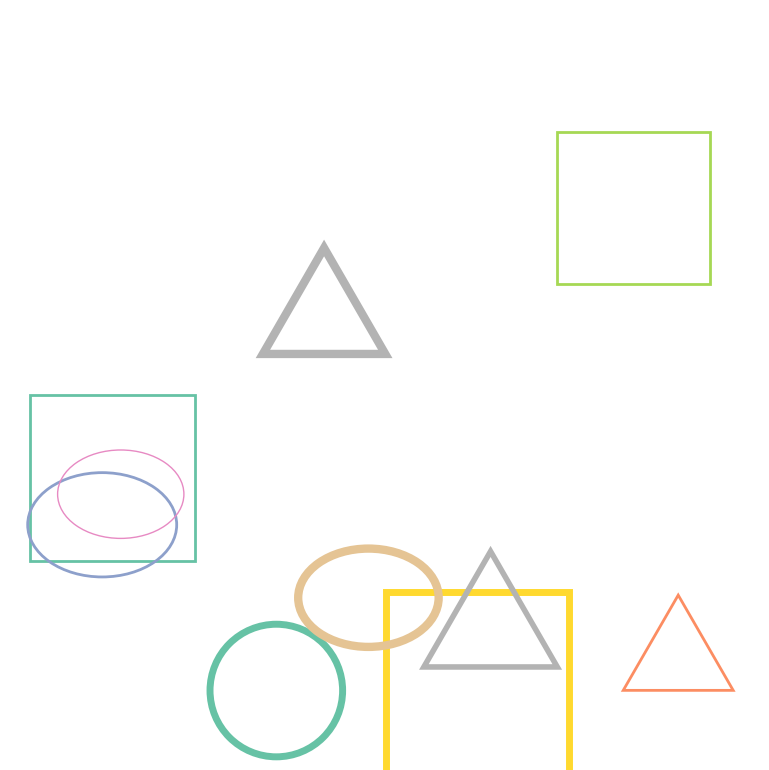[{"shape": "square", "thickness": 1, "radius": 0.54, "center": [0.146, 0.379]}, {"shape": "circle", "thickness": 2.5, "radius": 0.43, "center": [0.359, 0.103]}, {"shape": "triangle", "thickness": 1, "radius": 0.41, "center": [0.881, 0.145]}, {"shape": "oval", "thickness": 1, "radius": 0.48, "center": [0.133, 0.318]}, {"shape": "oval", "thickness": 0.5, "radius": 0.41, "center": [0.157, 0.358]}, {"shape": "square", "thickness": 1, "radius": 0.5, "center": [0.822, 0.73]}, {"shape": "square", "thickness": 2.5, "radius": 0.6, "center": [0.62, 0.112]}, {"shape": "oval", "thickness": 3, "radius": 0.46, "center": [0.478, 0.224]}, {"shape": "triangle", "thickness": 2, "radius": 0.5, "center": [0.637, 0.184]}, {"shape": "triangle", "thickness": 3, "radius": 0.46, "center": [0.421, 0.586]}]